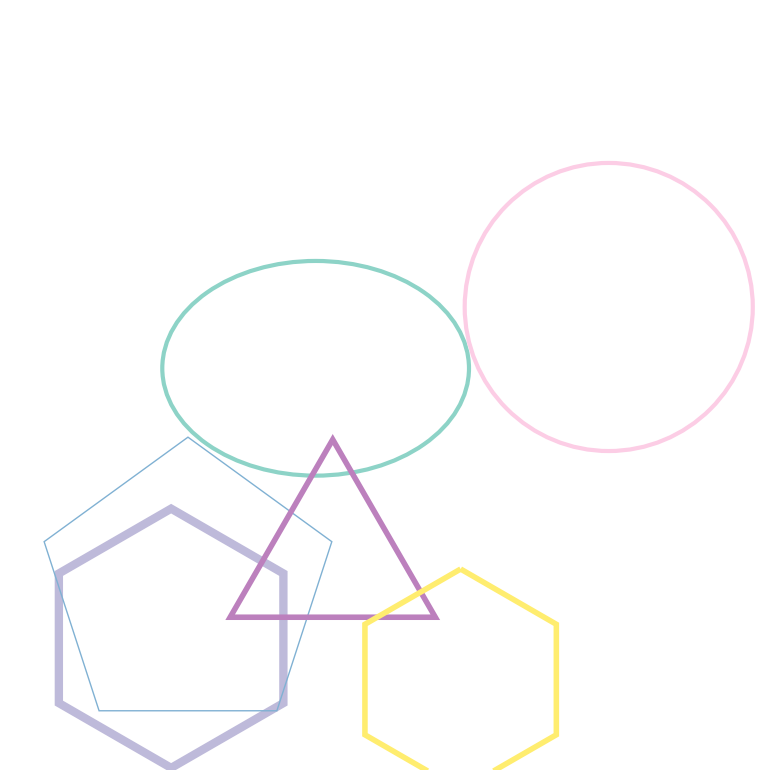[{"shape": "oval", "thickness": 1.5, "radius": 1.0, "center": [0.41, 0.522]}, {"shape": "hexagon", "thickness": 3, "radius": 0.84, "center": [0.222, 0.171]}, {"shape": "pentagon", "thickness": 0.5, "radius": 0.98, "center": [0.244, 0.236]}, {"shape": "circle", "thickness": 1.5, "radius": 0.94, "center": [0.791, 0.601]}, {"shape": "triangle", "thickness": 2, "radius": 0.77, "center": [0.432, 0.275]}, {"shape": "hexagon", "thickness": 2, "radius": 0.72, "center": [0.598, 0.117]}]